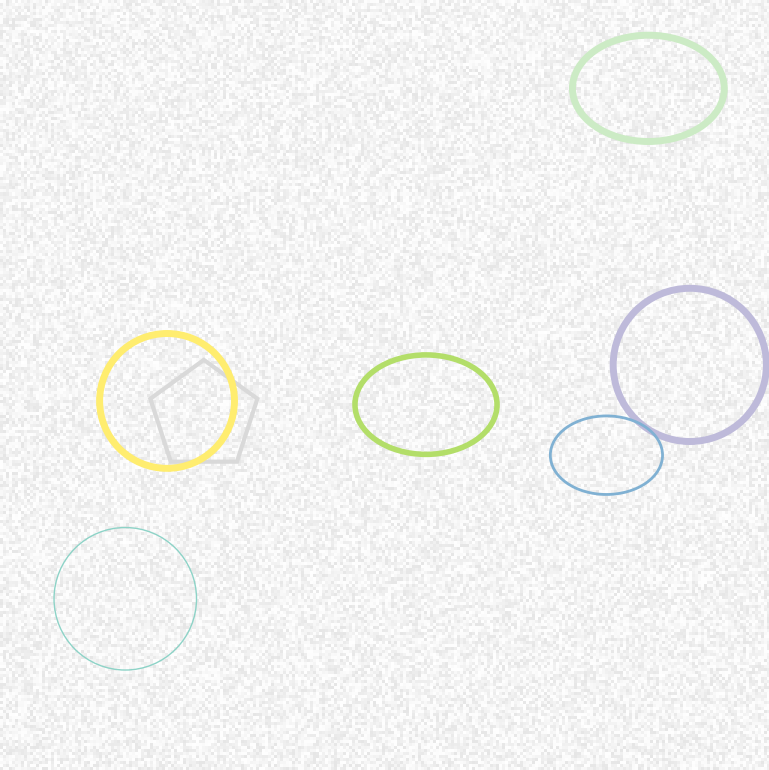[{"shape": "circle", "thickness": 0.5, "radius": 0.46, "center": [0.163, 0.222]}, {"shape": "circle", "thickness": 2.5, "radius": 0.5, "center": [0.896, 0.526]}, {"shape": "oval", "thickness": 1, "radius": 0.36, "center": [0.788, 0.409]}, {"shape": "oval", "thickness": 2, "radius": 0.46, "center": [0.553, 0.474]}, {"shape": "pentagon", "thickness": 1.5, "radius": 0.37, "center": [0.265, 0.46]}, {"shape": "oval", "thickness": 2.5, "radius": 0.49, "center": [0.842, 0.885]}, {"shape": "circle", "thickness": 2.5, "radius": 0.44, "center": [0.217, 0.479]}]